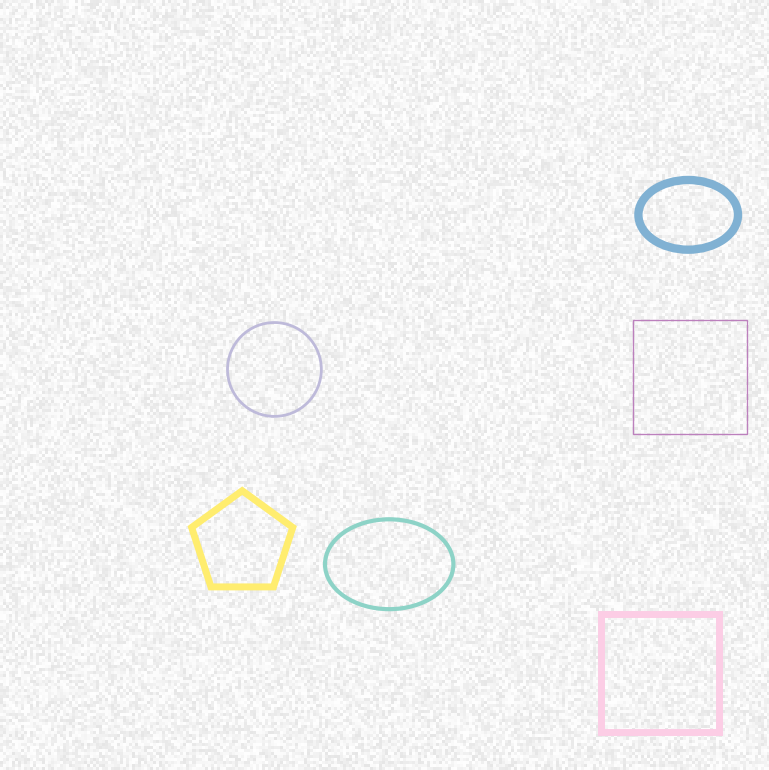[{"shape": "oval", "thickness": 1.5, "radius": 0.42, "center": [0.505, 0.267]}, {"shape": "circle", "thickness": 1, "radius": 0.3, "center": [0.356, 0.52]}, {"shape": "oval", "thickness": 3, "radius": 0.32, "center": [0.894, 0.721]}, {"shape": "square", "thickness": 2.5, "radius": 0.38, "center": [0.857, 0.126]}, {"shape": "square", "thickness": 0.5, "radius": 0.37, "center": [0.896, 0.511]}, {"shape": "pentagon", "thickness": 2.5, "radius": 0.35, "center": [0.315, 0.294]}]